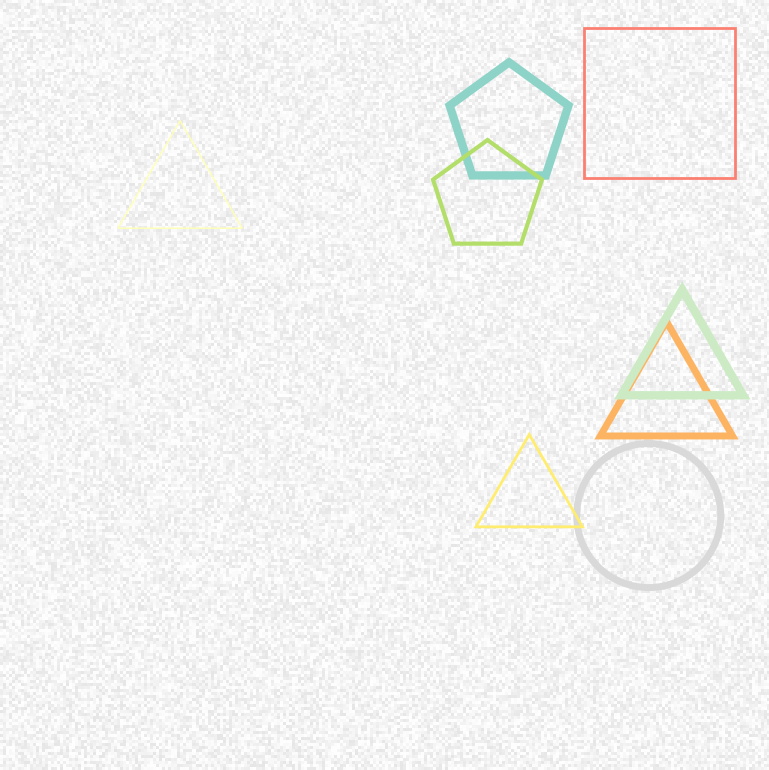[{"shape": "pentagon", "thickness": 3, "radius": 0.41, "center": [0.661, 0.838]}, {"shape": "triangle", "thickness": 0.5, "radius": 0.47, "center": [0.234, 0.75]}, {"shape": "square", "thickness": 1, "radius": 0.49, "center": [0.856, 0.866]}, {"shape": "triangle", "thickness": 2.5, "radius": 0.5, "center": [0.866, 0.483]}, {"shape": "pentagon", "thickness": 1.5, "radius": 0.37, "center": [0.633, 0.744]}, {"shape": "circle", "thickness": 2.5, "radius": 0.47, "center": [0.842, 0.33]}, {"shape": "triangle", "thickness": 3, "radius": 0.46, "center": [0.886, 0.532]}, {"shape": "triangle", "thickness": 1, "radius": 0.4, "center": [0.687, 0.356]}]